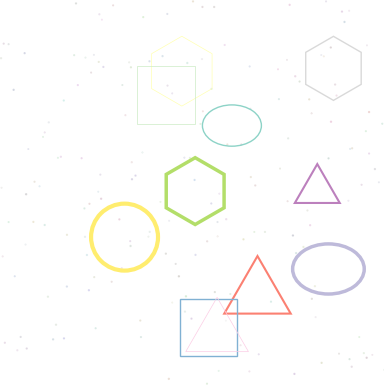[{"shape": "oval", "thickness": 1, "radius": 0.38, "center": [0.602, 0.674]}, {"shape": "hexagon", "thickness": 0.5, "radius": 0.45, "center": [0.472, 0.815]}, {"shape": "oval", "thickness": 2.5, "radius": 0.47, "center": [0.853, 0.301]}, {"shape": "triangle", "thickness": 1.5, "radius": 0.5, "center": [0.669, 0.235]}, {"shape": "square", "thickness": 1, "radius": 0.37, "center": [0.543, 0.15]}, {"shape": "hexagon", "thickness": 2.5, "radius": 0.43, "center": [0.507, 0.504]}, {"shape": "triangle", "thickness": 0.5, "radius": 0.47, "center": [0.564, 0.134]}, {"shape": "hexagon", "thickness": 1, "radius": 0.42, "center": [0.866, 0.822]}, {"shape": "triangle", "thickness": 1.5, "radius": 0.34, "center": [0.824, 0.506]}, {"shape": "square", "thickness": 0.5, "radius": 0.38, "center": [0.431, 0.754]}, {"shape": "circle", "thickness": 3, "radius": 0.43, "center": [0.323, 0.384]}]